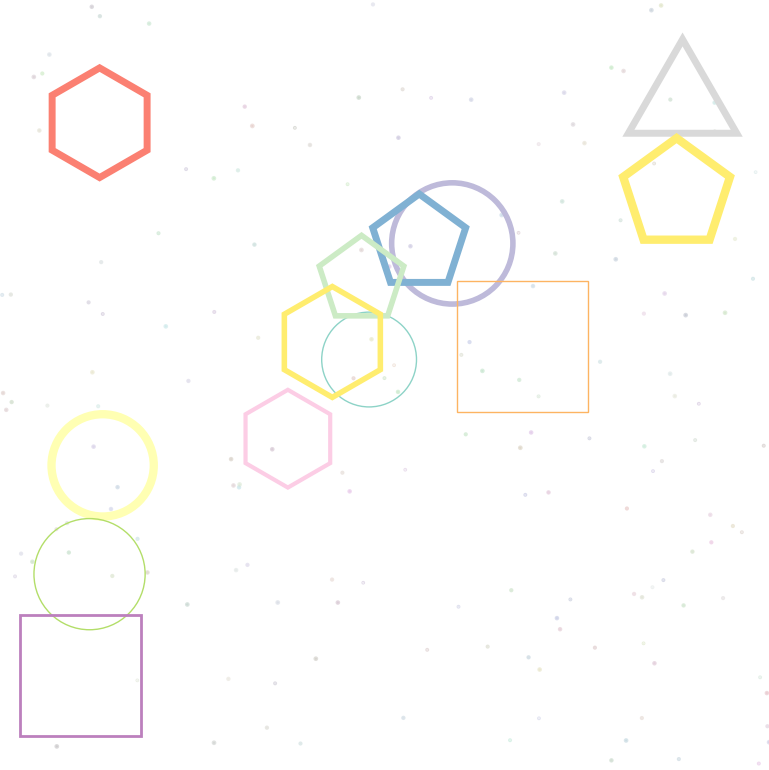[{"shape": "circle", "thickness": 0.5, "radius": 0.31, "center": [0.479, 0.533]}, {"shape": "circle", "thickness": 3, "radius": 0.33, "center": [0.133, 0.396]}, {"shape": "circle", "thickness": 2, "radius": 0.39, "center": [0.587, 0.684]}, {"shape": "hexagon", "thickness": 2.5, "radius": 0.36, "center": [0.129, 0.841]}, {"shape": "pentagon", "thickness": 2.5, "radius": 0.32, "center": [0.544, 0.685]}, {"shape": "square", "thickness": 0.5, "radius": 0.43, "center": [0.678, 0.55]}, {"shape": "circle", "thickness": 0.5, "radius": 0.36, "center": [0.116, 0.254]}, {"shape": "hexagon", "thickness": 1.5, "radius": 0.32, "center": [0.374, 0.43]}, {"shape": "triangle", "thickness": 2.5, "radius": 0.41, "center": [0.886, 0.868]}, {"shape": "square", "thickness": 1, "radius": 0.39, "center": [0.104, 0.123]}, {"shape": "pentagon", "thickness": 2, "radius": 0.29, "center": [0.47, 0.637]}, {"shape": "pentagon", "thickness": 3, "radius": 0.36, "center": [0.879, 0.748]}, {"shape": "hexagon", "thickness": 2, "radius": 0.36, "center": [0.432, 0.556]}]